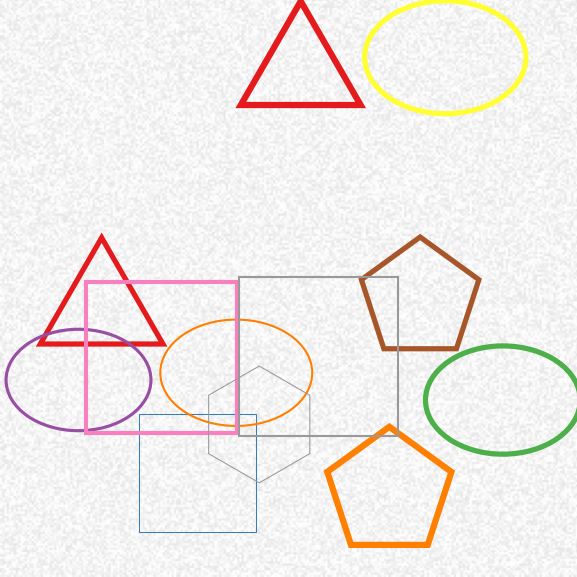[{"shape": "triangle", "thickness": 2.5, "radius": 0.61, "center": [0.176, 0.465]}, {"shape": "triangle", "thickness": 3, "radius": 0.6, "center": [0.521, 0.877]}, {"shape": "square", "thickness": 0.5, "radius": 0.51, "center": [0.342, 0.18]}, {"shape": "oval", "thickness": 2.5, "radius": 0.67, "center": [0.871, 0.306]}, {"shape": "oval", "thickness": 1.5, "radius": 0.63, "center": [0.136, 0.341]}, {"shape": "pentagon", "thickness": 3, "radius": 0.57, "center": [0.674, 0.147]}, {"shape": "oval", "thickness": 1, "radius": 0.66, "center": [0.409, 0.354]}, {"shape": "oval", "thickness": 2.5, "radius": 0.7, "center": [0.771, 0.9]}, {"shape": "pentagon", "thickness": 2.5, "radius": 0.53, "center": [0.728, 0.482]}, {"shape": "square", "thickness": 2, "radius": 0.65, "center": [0.28, 0.381]}, {"shape": "hexagon", "thickness": 0.5, "radius": 0.51, "center": [0.449, 0.264]}, {"shape": "square", "thickness": 1, "radius": 0.69, "center": [0.552, 0.382]}]